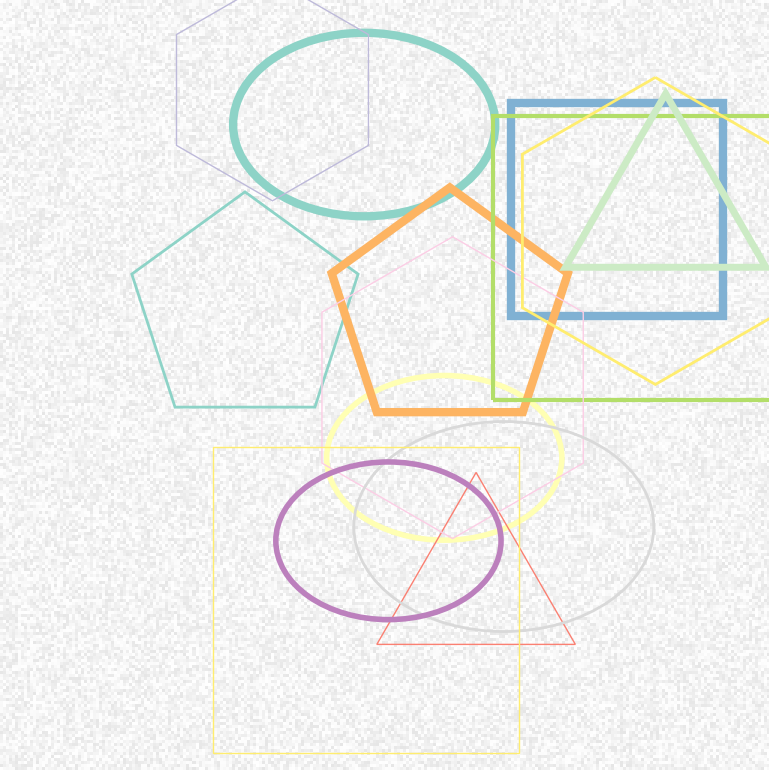[{"shape": "pentagon", "thickness": 1, "radius": 0.77, "center": [0.318, 0.596]}, {"shape": "oval", "thickness": 3, "radius": 0.85, "center": [0.473, 0.838]}, {"shape": "oval", "thickness": 2, "radius": 0.76, "center": [0.577, 0.405]}, {"shape": "hexagon", "thickness": 0.5, "radius": 0.72, "center": [0.354, 0.883]}, {"shape": "triangle", "thickness": 0.5, "radius": 0.74, "center": [0.618, 0.238]}, {"shape": "square", "thickness": 3, "radius": 0.69, "center": [0.801, 0.728]}, {"shape": "pentagon", "thickness": 3, "radius": 0.81, "center": [0.584, 0.595]}, {"shape": "square", "thickness": 1.5, "radius": 0.92, "center": [0.824, 0.665]}, {"shape": "hexagon", "thickness": 0.5, "radius": 0.98, "center": [0.588, 0.497]}, {"shape": "oval", "thickness": 1, "radius": 0.97, "center": [0.654, 0.316]}, {"shape": "oval", "thickness": 2, "radius": 0.73, "center": [0.504, 0.298]}, {"shape": "triangle", "thickness": 2.5, "radius": 0.75, "center": [0.864, 0.728]}, {"shape": "square", "thickness": 0.5, "radius": 0.99, "center": [0.475, 0.221]}, {"shape": "hexagon", "thickness": 1, "radius": 1.0, "center": [0.851, 0.7]}]